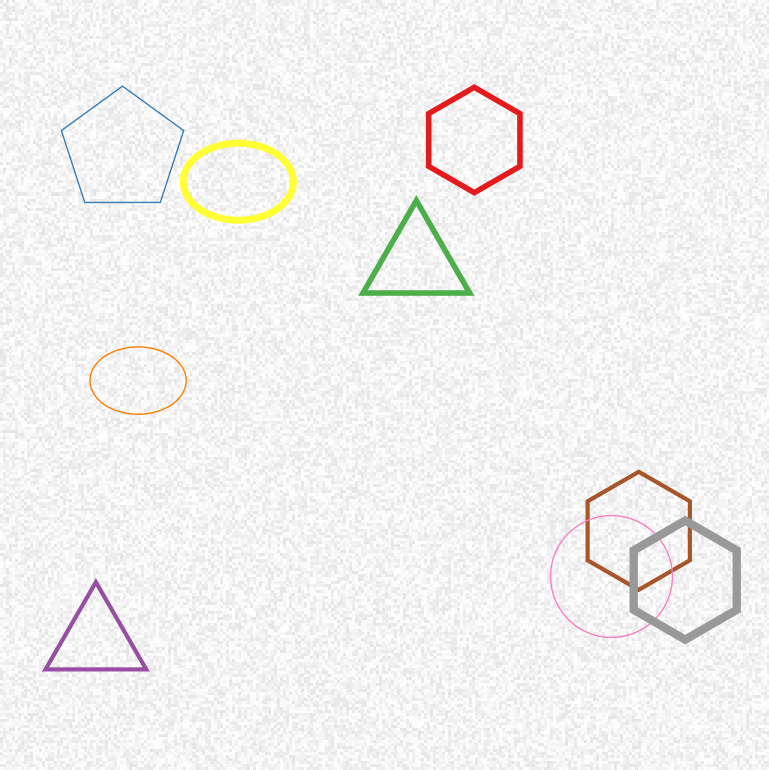[{"shape": "hexagon", "thickness": 2, "radius": 0.34, "center": [0.616, 0.818]}, {"shape": "pentagon", "thickness": 0.5, "radius": 0.42, "center": [0.159, 0.805]}, {"shape": "triangle", "thickness": 2, "radius": 0.4, "center": [0.541, 0.659]}, {"shape": "triangle", "thickness": 1.5, "radius": 0.38, "center": [0.125, 0.168]}, {"shape": "oval", "thickness": 0.5, "radius": 0.31, "center": [0.179, 0.506]}, {"shape": "oval", "thickness": 2.5, "radius": 0.36, "center": [0.309, 0.764]}, {"shape": "hexagon", "thickness": 1.5, "radius": 0.38, "center": [0.83, 0.311]}, {"shape": "circle", "thickness": 0.5, "radius": 0.4, "center": [0.794, 0.251]}, {"shape": "hexagon", "thickness": 3, "radius": 0.39, "center": [0.89, 0.247]}]